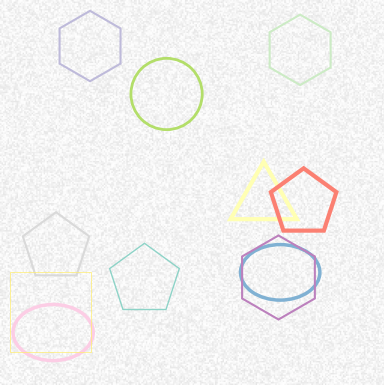[{"shape": "pentagon", "thickness": 1, "radius": 0.48, "center": [0.375, 0.273]}, {"shape": "triangle", "thickness": 3, "radius": 0.5, "center": [0.685, 0.48]}, {"shape": "hexagon", "thickness": 1.5, "radius": 0.46, "center": [0.234, 0.88]}, {"shape": "pentagon", "thickness": 3, "radius": 0.45, "center": [0.789, 0.473]}, {"shape": "oval", "thickness": 2.5, "radius": 0.52, "center": [0.728, 0.293]}, {"shape": "circle", "thickness": 2, "radius": 0.46, "center": [0.433, 0.756]}, {"shape": "oval", "thickness": 2.5, "radius": 0.52, "center": [0.138, 0.136]}, {"shape": "pentagon", "thickness": 1.5, "radius": 0.45, "center": [0.146, 0.358]}, {"shape": "hexagon", "thickness": 1.5, "radius": 0.55, "center": [0.723, 0.279]}, {"shape": "hexagon", "thickness": 1.5, "radius": 0.46, "center": [0.78, 0.871]}, {"shape": "square", "thickness": 0.5, "radius": 0.53, "center": [0.131, 0.19]}]